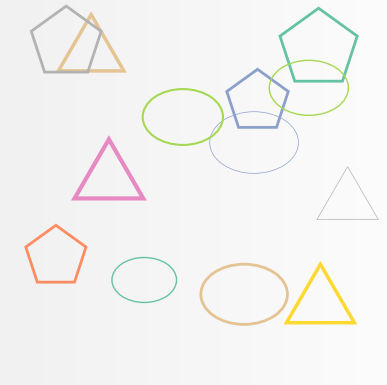[{"shape": "pentagon", "thickness": 2, "radius": 0.52, "center": [0.822, 0.874]}, {"shape": "oval", "thickness": 1, "radius": 0.42, "center": [0.372, 0.273]}, {"shape": "pentagon", "thickness": 2, "radius": 0.41, "center": [0.144, 0.333]}, {"shape": "oval", "thickness": 0.5, "radius": 0.57, "center": [0.656, 0.63]}, {"shape": "pentagon", "thickness": 2, "radius": 0.42, "center": [0.665, 0.737]}, {"shape": "triangle", "thickness": 3, "radius": 0.51, "center": [0.281, 0.536]}, {"shape": "oval", "thickness": 1.5, "radius": 0.52, "center": [0.472, 0.696]}, {"shape": "oval", "thickness": 1, "radius": 0.51, "center": [0.797, 0.772]}, {"shape": "triangle", "thickness": 2.5, "radius": 0.51, "center": [0.827, 0.212]}, {"shape": "oval", "thickness": 2, "radius": 0.56, "center": [0.63, 0.236]}, {"shape": "triangle", "thickness": 2.5, "radius": 0.49, "center": [0.235, 0.865]}, {"shape": "pentagon", "thickness": 2, "radius": 0.47, "center": [0.171, 0.889]}, {"shape": "triangle", "thickness": 0.5, "radius": 0.46, "center": [0.897, 0.475]}]